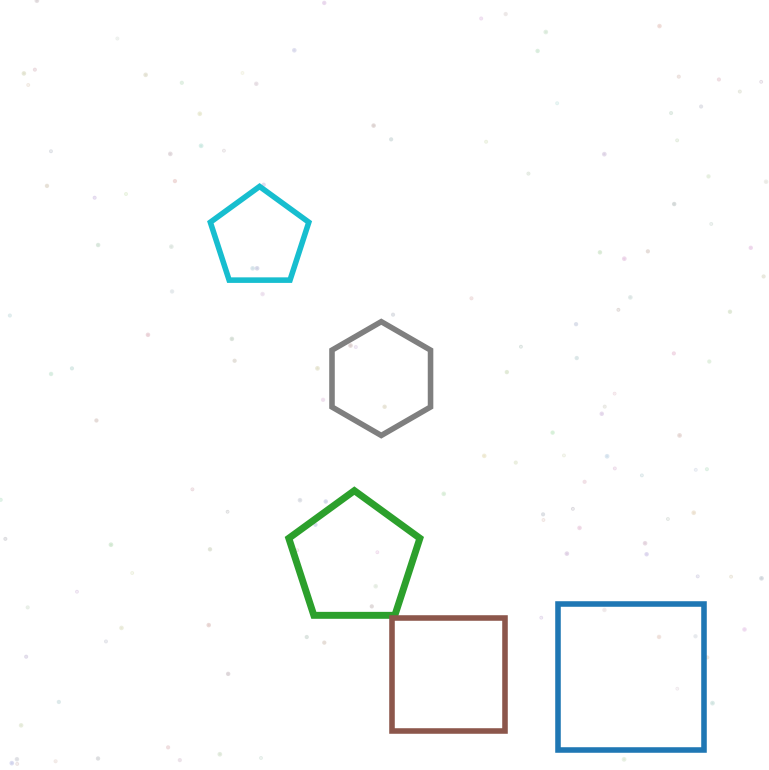[{"shape": "square", "thickness": 2, "radius": 0.47, "center": [0.819, 0.121]}, {"shape": "pentagon", "thickness": 2.5, "radius": 0.45, "center": [0.46, 0.273]}, {"shape": "square", "thickness": 2, "radius": 0.37, "center": [0.583, 0.124]}, {"shape": "hexagon", "thickness": 2, "radius": 0.37, "center": [0.495, 0.508]}, {"shape": "pentagon", "thickness": 2, "radius": 0.34, "center": [0.337, 0.691]}]